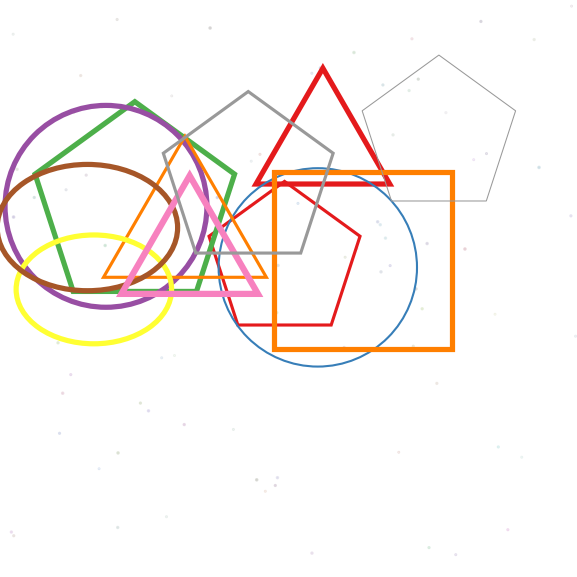[{"shape": "triangle", "thickness": 2.5, "radius": 0.67, "center": [0.559, 0.747]}, {"shape": "pentagon", "thickness": 1.5, "radius": 0.69, "center": [0.493, 0.548]}, {"shape": "circle", "thickness": 1, "radius": 0.86, "center": [0.55, 0.536]}, {"shape": "pentagon", "thickness": 2.5, "radius": 0.91, "center": [0.233, 0.641]}, {"shape": "circle", "thickness": 2.5, "radius": 0.87, "center": [0.184, 0.642]}, {"shape": "square", "thickness": 2.5, "radius": 0.77, "center": [0.629, 0.548]}, {"shape": "triangle", "thickness": 1.5, "radius": 0.81, "center": [0.32, 0.6]}, {"shape": "oval", "thickness": 2.5, "radius": 0.67, "center": [0.163, 0.498]}, {"shape": "oval", "thickness": 2.5, "radius": 0.78, "center": [0.151, 0.605]}, {"shape": "triangle", "thickness": 3, "radius": 0.68, "center": [0.328, 0.558]}, {"shape": "pentagon", "thickness": 1.5, "radius": 0.77, "center": [0.43, 0.686]}, {"shape": "pentagon", "thickness": 0.5, "radius": 0.7, "center": [0.76, 0.764]}]